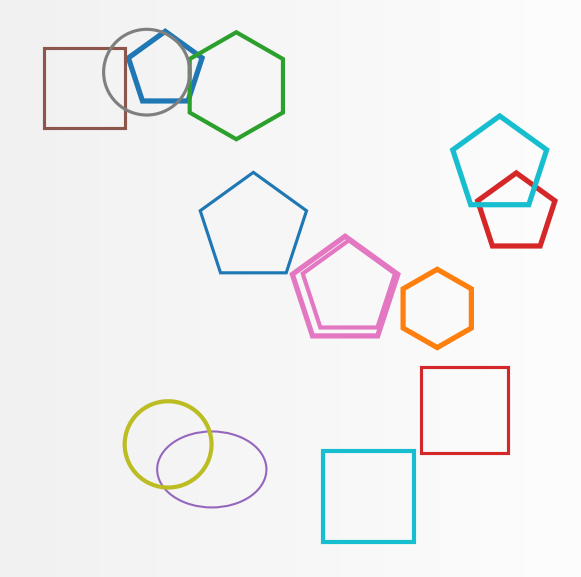[{"shape": "pentagon", "thickness": 1.5, "radius": 0.48, "center": [0.436, 0.605]}, {"shape": "pentagon", "thickness": 2.5, "radius": 0.33, "center": [0.284, 0.878]}, {"shape": "hexagon", "thickness": 2.5, "radius": 0.34, "center": [0.752, 0.465]}, {"shape": "hexagon", "thickness": 2, "radius": 0.46, "center": [0.407, 0.851]}, {"shape": "pentagon", "thickness": 2.5, "radius": 0.35, "center": [0.888, 0.63]}, {"shape": "square", "thickness": 1.5, "radius": 0.37, "center": [0.798, 0.29]}, {"shape": "oval", "thickness": 1, "radius": 0.47, "center": [0.364, 0.186]}, {"shape": "square", "thickness": 1.5, "radius": 0.35, "center": [0.146, 0.847]}, {"shape": "pentagon", "thickness": 2, "radius": 0.42, "center": [0.6, 0.5]}, {"shape": "pentagon", "thickness": 2.5, "radius": 0.48, "center": [0.594, 0.495]}, {"shape": "circle", "thickness": 1.5, "radius": 0.37, "center": [0.252, 0.874]}, {"shape": "circle", "thickness": 2, "radius": 0.37, "center": [0.289, 0.23]}, {"shape": "pentagon", "thickness": 2.5, "radius": 0.42, "center": [0.86, 0.713]}, {"shape": "square", "thickness": 2, "radius": 0.39, "center": [0.634, 0.139]}]